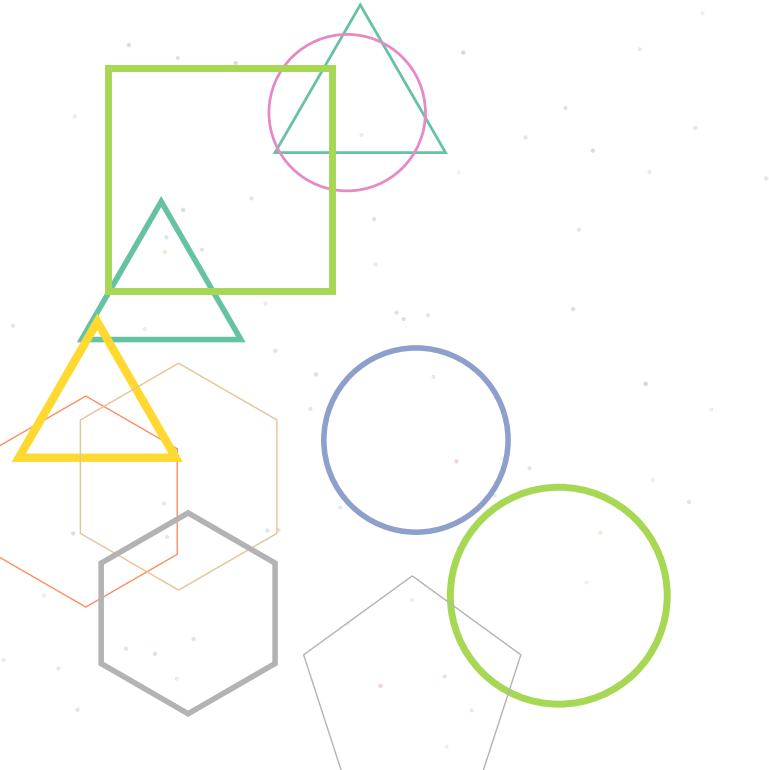[{"shape": "triangle", "thickness": 1, "radius": 0.64, "center": [0.468, 0.866]}, {"shape": "triangle", "thickness": 2, "radius": 0.6, "center": [0.209, 0.619]}, {"shape": "hexagon", "thickness": 0.5, "radius": 0.69, "center": [0.111, 0.349]}, {"shape": "circle", "thickness": 2, "radius": 0.6, "center": [0.54, 0.428]}, {"shape": "circle", "thickness": 1, "radius": 0.51, "center": [0.451, 0.854]}, {"shape": "circle", "thickness": 2.5, "radius": 0.7, "center": [0.726, 0.226]}, {"shape": "square", "thickness": 2.5, "radius": 0.73, "center": [0.286, 0.767]}, {"shape": "triangle", "thickness": 3, "radius": 0.59, "center": [0.126, 0.464]}, {"shape": "hexagon", "thickness": 0.5, "radius": 0.74, "center": [0.232, 0.381]}, {"shape": "hexagon", "thickness": 2, "radius": 0.65, "center": [0.244, 0.203]}, {"shape": "pentagon", "thickness": 0.5, "radius": 0.74, "center": [0.535, 0.104]}]